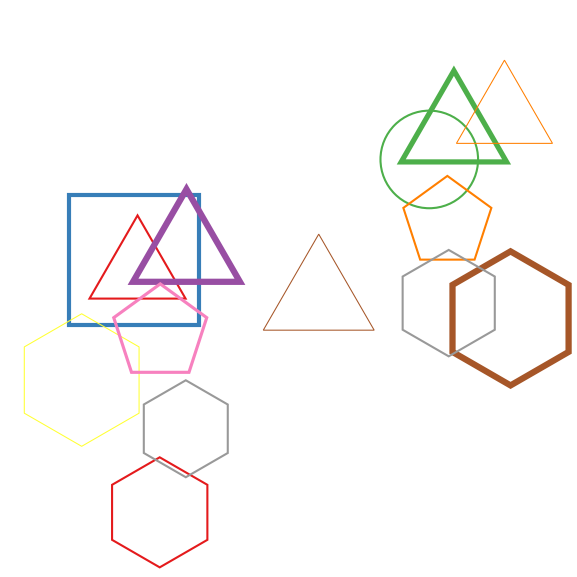[{"shape": "triangle", "thickness": 1, "radius": 0.48, "center": [0.238, 0.53]}, {"shape": "hexagon", "thickness": 1, "radius": 0.48, "center": [0.277, 0.112]}, {"shape": "square", "thickness": 2, "radius": 0.56, "center": [0.232, 0.549]}, {"shape": "triangle", "thickness": 2.5, "radius": 0.53, "center": [0.786, 0.771]}, {"shape": "circle", "thickness": 1, "radius": 0.42, "center": [0.743, 0.723]}, {"shape": "triangle", "thickness": 3, "radius": 0.53, "center": [0.323, 0.565]}, {"shape": "pentagon", "thickness": 1, "radius": 0.4, "center": [0.775, 0.614]}, {"shape": "triangle", "thickness": 0.5, "radius": 0.48, "center": [0.874, 0.799]}, {"shape": "hexagon", "thickness": 0.5, "radius": 0.57, "center": [0.141, 0.341]}, {"shape": "hexagon", "thickness": 3, "radius": 0.58, "center": [0.884, 0.448]}, {"shape": "triangle", "thickness": 0.5, "radius": 0.55, "center": [0.552, 0.483]}, {"shape": "pentagon", "thickness": 1.5, "radius": 0.42, "center": [0.277, 0.423]}, {"shape": "hexagon", "thickness": 1, "radius": 0.46, "center": [0.777, 0.474]}, {"shape": "hexagon", "thickness": 1, "radius": 0.42, "center": [0.322, 0.257]}]